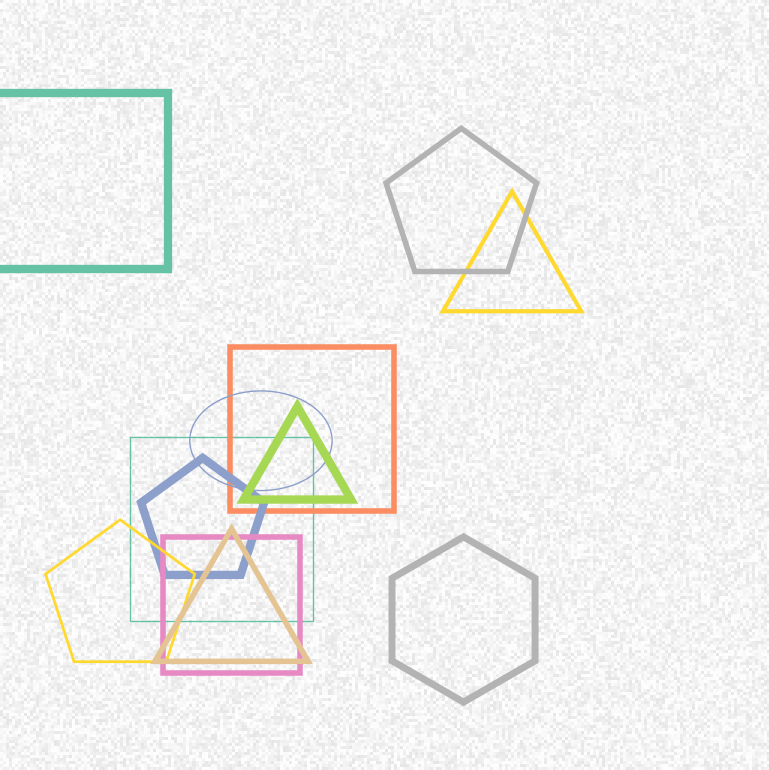[{"shape": "square", "thickness": 0.5, "radius": 0.59, "center": [0.288, 0.313]}, {"shape": "square", "thickness": 3, "radius": 0.57, "center": [0.103, 0.765]}, {"shape": "square", "thickness": 2, "radius": 0.53, "center": [0.405, 0.443]}, {"shape": "oval", "thickness": 0.5, "radius": 0.46, "center": [0.339, 0.428]}, {"shape": "pentagon", "thickness": 3, "radius": 0.42, "center": [0.263, 0.321]}, {"shape": "square", "thickness": 2, "radius": 0.44, "center": [0.3, 0.214]}, {"shape": "triangle", "thickness": 3, "radius": 0.4, "center": [0.386, 0.392]}, {"shape": "triangle", "thickness": 1.5, "radius": 0.52, "center": [0.665, 0.648]}, {"shape": "pentagon", "thickness": 1, "radius": 0.51, "center": [0.156, 0.223]}, {"shape": "triangle", "thickness": 2, "radius": 0.57, "center": [0.301, 0.199]}, {"shape": "pentagon", "thickness": 2, "radius": 0.51, "center": [0.599, 0.731]}, {"shape": "hexagon", "thickness": 2.5, "radius": 0.54, "center": [0.602, 0.195]}]